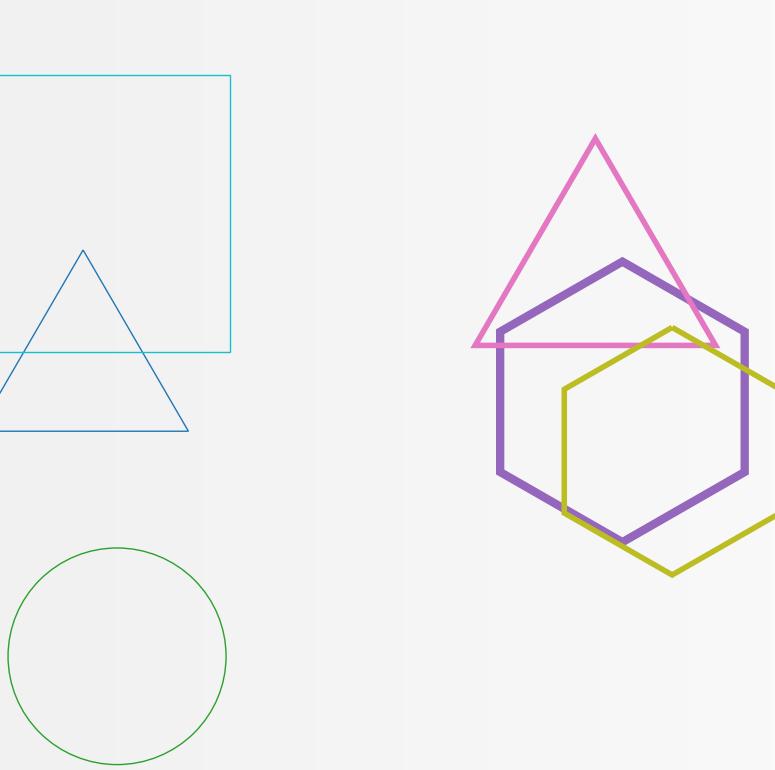[{"shape": "triangle", "thickness": 0.5, "radius": 0.78, "center": [0.107, 0.518]}, {"shape": "circle", "thickness": 0.5, "radius": 0.7, "center": [0.151, 0.148]}, {"shape": "hexagon", "thickness": 3, "radius": 0.91, "center": [0.803, 0.478]}, {"shape": "triangle", "thickness": 2, "radius": 0.9, "center": [0.768, 0.641]}, {"shape": "hexagon", "thickness": 2, "radius": 0.8, "center": [0.867, 0.414]}, {"shape": "square", "thickness": 0.5, "radius": 0.9, "center": [0.117, 0.723]}]